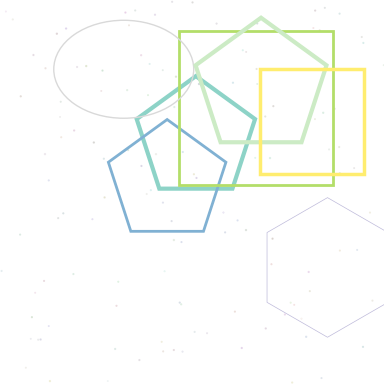[{"shape": "pentagon", "thickness": 3, "radius": 0.81, "center": [0.509, 0.641]}, {"shape": "hexagon", "thickness": 0.5, "radius": 0.91, "center": [0.851, 0.305]}, {"shape": "pentagon", "thickness": 2, "radius": 0.8, "center": [0.434, 0.529]}, {"shape": "square", "thickness": 2, "radius": 1.0, "center": [0.664, 0.72]}, {"shape": "oval", "thickness": 1, "radius": 0.91, "center": [0.321, 0.82]}, {"shape": "pentagon", "thickness": 3, "radius": 0.89, "center": [0.678, 0.775]}, {"shape": "square", "thickness": 2.5, "radius": 0.68, "center": [0.811, 0.685]}]